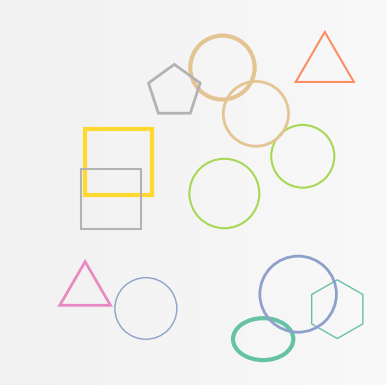[{"shape": "oval", "thickness": 3, "radius": 0.39, "center": [0.679, 0.119]}, {"shape": "hexagon", "thickness": 1, "radius": 0.38, "center": [0.87, 0.197]}, {"shape": "triangle", "thickness": 1.5, "radius": 0.43, "center": [0.838, 0.83]}, {"shape": "circle", "thickness": 1, "radius": 0.4, "center": [0.376, 0.199]}, {"shape": "circle", "thickness": 2, "radius": 0.49, "center": [0.769, 0.236]}, {"shape": "triangle", "thickness": 2, "radius": 0.38, "center": [0.22, 0.245]}, {"shape": "circle", "thickness": 1.5, "radius": 0.45, "center": [0.579, 0.497]}, {"shape": "circle", "thickness": 1.5, "radius": 0.41, "center": [0.781, 0.594]}, {"shape": "square", "thickness": 3, "radius": 0.43, "center": [0.305, 0.58]}, {"shape": "circle", "thickness": 3, "radius": 0.42, "center": [0.574, 0.824]}, {"shape": "circle", "thickness": 2, "radius": 0.42, "center": [0.66, 0.704]}, {"shape": "pentagon", "thickness": 2, "radius": 0.35, "center": [0.45, 0.763]}, {"shape": "square", "thickness": 1.5, "radius": 0.39, "center": [0.286, 0.484]}]